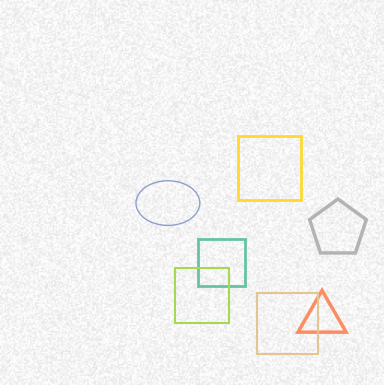[{"shape": "square", "thickness": 2, "radius": 0.31, "center": [0.575, 0.318]}, {"shape": "triangle", "thickness": 2.5, "radius": 0.36, "center": [0.836, 0.173]}, {"shape": "oval", "thickness": 1, "radius": 0.41, "center": [0.436, 0.472]}, {"shape": "square", "thickness": 1.5, "radius": 0.36, "center": [0.525, 0.232]}, {"shape": "square", "thickness": 2, "radius": 0.41, "center": [0.7, 0.565]}, {"shape": "square", "thickness": 1.5, "radius": 0.4, "center": [0.747, 0.159]}, {"shape": "pentagon", "thickness": 2.5, "radius": 0.39, "center": [0.878, 0.406]}]